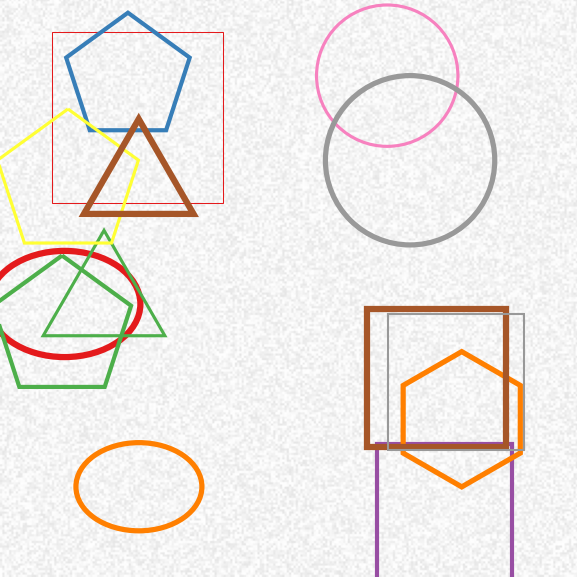[{"shape": "oval", "thickness": 3, "radius": 0.66, "center": [0.112, 0.473]}, {"shape": "square", "thickness": 0.5, "radius": 0.74, "center": [0.238, 0.796]}, {"shape": "pentagon", "thickness": 2, "radius": 0.56, "center": [0.222, 0.865]}, {"shape": "triangle", "thickness": 1.5, "radius": 0.61, "center": [0.18, 0.479]}, {"shape": "pentagon", "thickness": 2, "radius": 0.63, "center": [0.107, 0.431]}, {"shape": "square", "thickness": 2, "radius": 0.59, "center": [0.77, 0.113]}, {"shape": "oval", "thickness": 2.5, "radius": 0.55, "center": [0.241, 0.156]}, {"shape": "hexagon", "thickness": 2.5, "radius": 0.59, "center": [0.8, 0.273]}, {"shape": "pentagon", "thickness": 1.5, "radius": 0.64, "center": [0.118, 0.682]}, {"shape": "triangle", "thickness": 3, "radius": 0.55, "center": [0.24, 0.683]}, {"shape": "square", "thickness": 3, "radius": 0.6, "center": [0.755, 0.345]}, {"shape": "circle", "thickness": 1.5, "radius": 0.61, "center": [0.671, 0.868]}, {"shape": "square", "thickness": 1, "radius": 0.59, "center": [0.79, 0.337]}, {"shape": "circle", "thickness": 2.5, "radius": 0.73, "center": [0.71, 0.722]}]